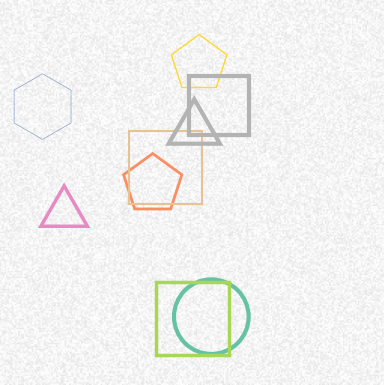[{"shape": "circle", "thickness": 3, "radius": 0.48, "center": [0.549, 0.177]}, {"shape": "pentagon", "thickness": 2, "radius": 0.4, "center": [0.397, 0.522]}, {"shape": "hexagon", "thickness": 0.5, "radius": 0.43, "center": [0.111, 0.723]}, {"shape": "triangle", "thickness": 2.5, "radius": 0.35, "center": [0.167, 0.447]}, {"shape": "square", "thickness": 2.5, "radius": 0.48, "center": [0.5, 0.173]}, {"shape": "pentagon", "thickness": 1, "radius": 0.38, "center": [0.517, 0.834]}, {"shape": "square", "thickness": 1.5, "radius": 0.48, "center": [0.43, 0.565]}, {"shape": "square", "thickness": 3, "radius": 0.39, "center": [0.569, 0.726]}, {"shape": "triangle", "thickness": 3, "radius": 0.38, "center": [0.505, 0.665]}]